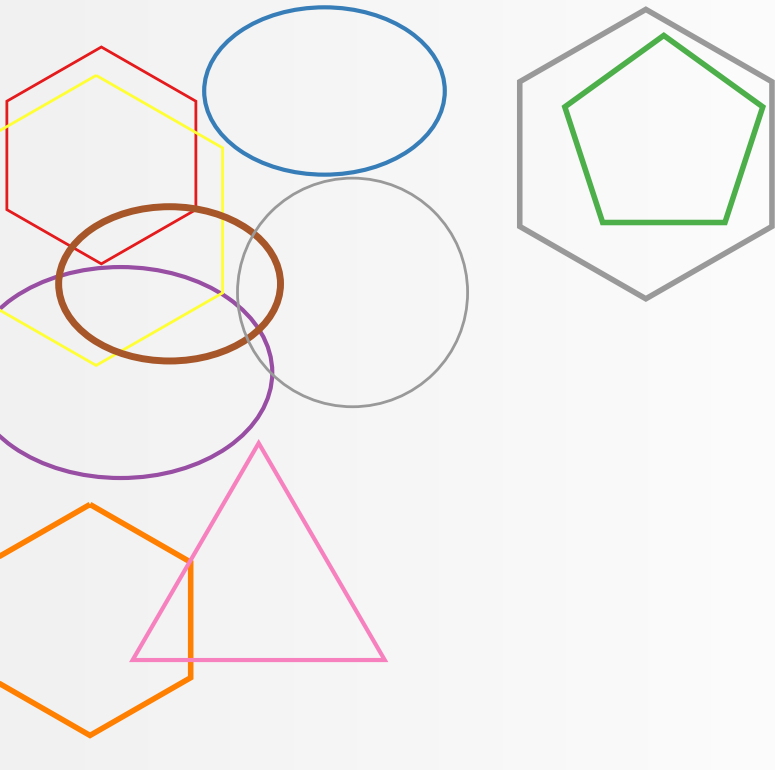[{"shape": "hexagon", "thickness": 1, "radius": 0.7, "center": [0.131, 0.798]}, {"shape": "oval", "thickness": 1.5, "radius": 0.78, "center": [0.419, 0.882]}, {"shape": "pentagon", "thickness": 2, "radius": 0.67, "center": [0.857, 0.82]}, {"shape": "oval", "thickness": 1.5, "radius": 0.98, "center": [0.156, 0.516]}, {"shape": "hexagon", "thickness": 2, "radius": 0.75, "center": [0.116, 0.195]}, {"shape": "hexagon", "thickness": 1, "radius": 0.94, "center": [0.124, 0.714]}, {"shape": "oval", "thickness": 2.5, "radius": 0.72, "center": [0.219, 0.631]}, {"shape": "triangle", "thickness": 1.5, "radius": 0.94, "center": [0.334, 0.237]}, {"shape": "hexagon", "thickness": 2, "radius": 0.94, "center": [0.833, 0.8]}, {"shape": "circle", "thickness": 1, "radius": 0.74, "center": [0.455, 0.62]}]